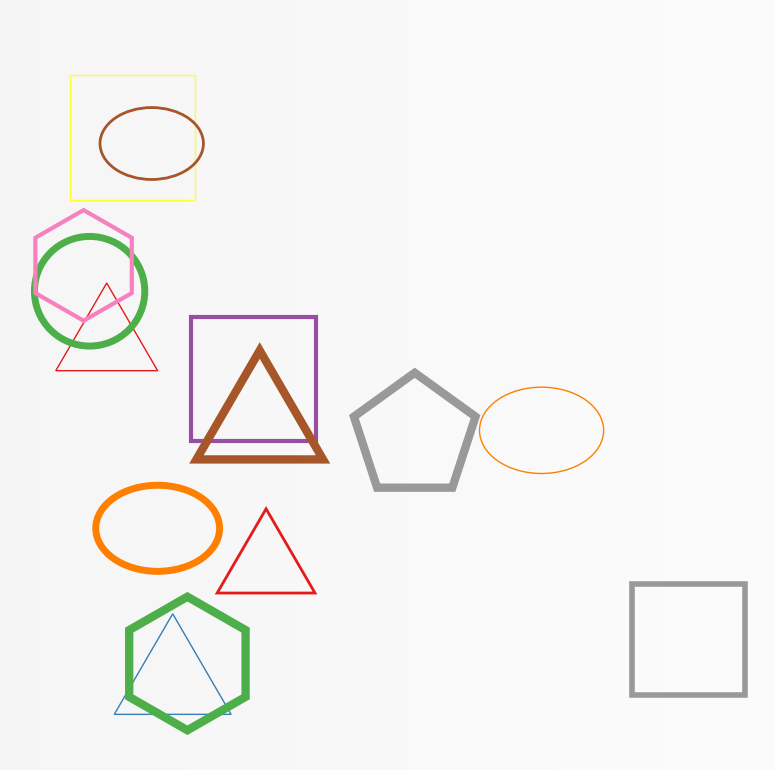[{"shape": "triangle", "thickness": 1, "radius": 0.36, "center": [0.343, 0.266]}, {"shape": "triangle", "thickness": 0.5, "radius": 0.38, "center": [0.138, 0.557]}, {"shape": "triangle", "thickness": 0.5, "radius": 0.44, "center": [0.223, 0.116]}, {"shape": "hexagon", "thickness": 3, "radius": 0.43, "center": [0.242, 0.138]}, {"shape": "circle", "thickness": 2.5, "radius": 0.36, "center": [0.116, 0.622]}, {"shape": "square", "thickness": 1.5, "radius": 0.4, "center": [0.327, 0.508]}, {"shape": "oval", "thickness": 2.5, "radius": 0.4, "center": [0.203, 0.314]}, {"shape": "oval", "thickness": 0.5, "radius": 0.4, "center": [0.699, 0.441]}, {"shape": "square", "thickness": 0.5, "radius": 0.41, "center": [0.171, 0.822]}, {"shape": "oval", "thickness": 1, "radius": 0.33, "center": [0.196, 0.814]}, {"shape": "triangle", "thickness": 3, "radius": 0.47, "center": [0.335, 0.45]}, {"shape": "hexagon", "thickness": 1.5, "radius": 0.36, "center": [0.108, 0.655]}, {"shape": "square", "thickness": 2, "radius": 0.36, "center": [0.888, 0.17]}, {"shape": "pentagon", "thickness": 3, "radius": 0.41, "center": [0.535, 0.433]}]